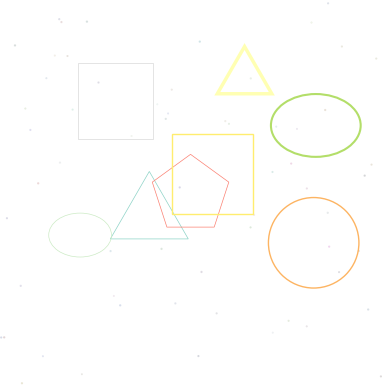[{"shape": "triangle", "thickness": 0.5, "radius": 0.58, "center": [0.388, 0.438]}, {"shape": "triangle", "thickness": 2.5, "radius": 0.41, "center": [0.635, 0.797]}, {"shape": "pentagon", "thickness": 0.5, "radius": 0.52, "center": [0.495, 0.495]}, {"shape": "circle", "thickness": 1, "radius": 0.59, "center": [0.815, 0.369]}, {"shape": "oval", "thickness": 1.5, "radius": 0.58, "center": [0.82, 0.674]}, {"shape": "square", "thickness": 0.5, "radius": 0.49, "center": [0.301, 0.737]}, {"shape": "oval", "thickness": 0.5, "radius": 0.41, "center": [0.208, 0.389]}, {"shape": "square", "thickness": 1, "radius": 0.52, "center": [0.552, 0.548]}]